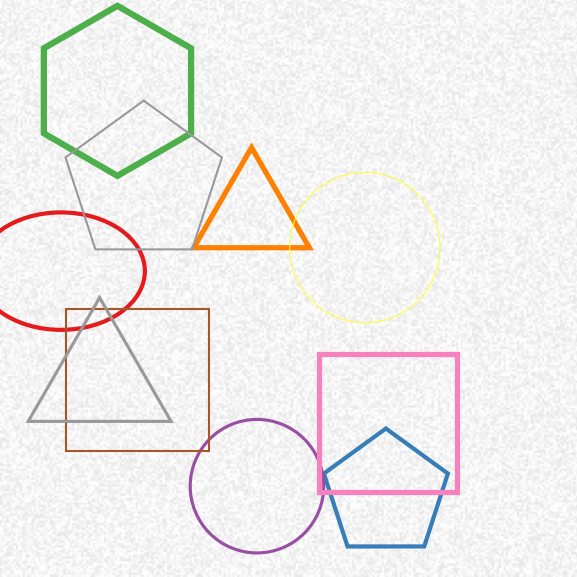[{"shape": "oval", "thickness": 2, "radius": 0.73, "center": [0.106, 0.53]}, {"shape": "pentagon", "thickness": 2, "radius": 0.56, "center": [0.668, 0.144]}, {"shape": "hexagon", "thickness": 3, "radius": 0.74, "center": [0.203, 0.842]}, {"shape": "circle", "thickness": 1.5, "radius": 0.58, "center": [0.445, 0.157]}, {"shape": "triangle", "thickness": 2.5, "radius": 0.58, "center": [0.436, 0.628]}, {"shape": "circle", "thickness": 0.5, "radius": 0.65, "center": [0.632, 0.571]}, {"shape": "square", "thickness": 1, "radius": 0.62, "center": [0.238, 0.341]}, {"shape": "square", "thickness": 2.5, "radius": 0.6, "center": [0.671, 0.267]}, {"shape": "pentagon", "thickness": 1, "radius": 0.71, "center": [0.249, 0.682]}, {"shape": "triangle", "thickness": 1.5, "radius": 0.71, "center": [0.172, 0.341]}]